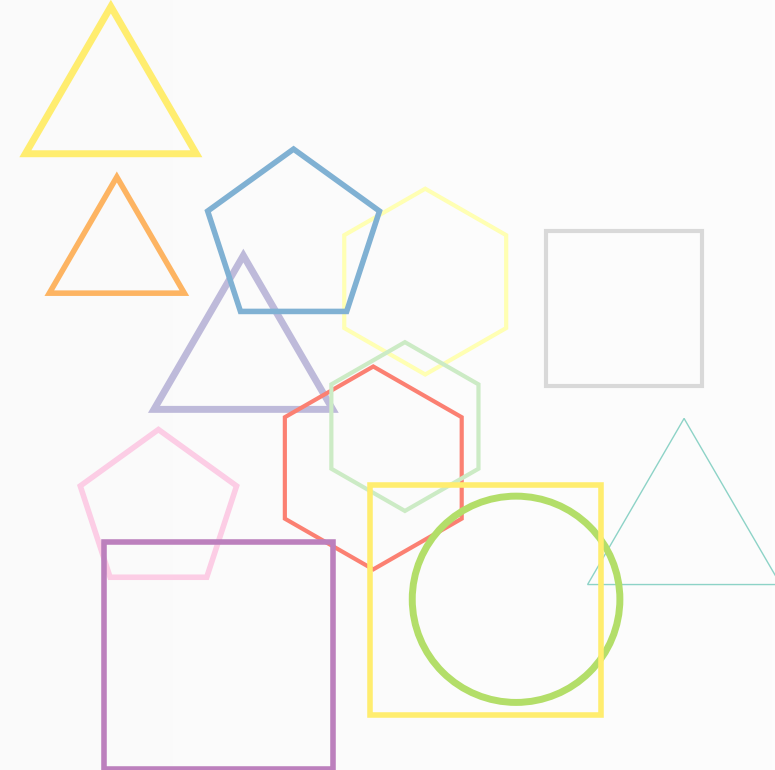[{"shape": "triangle", "thickness": 0.5, "radius": 0.72, "center": [0.883, 0.313]}, {"shape": "hexagon", "thickness": 1.5, "radius": 0.6, "center": [0.549, 0.634]}, {"shape": "triangle", "thickness": 2.5, "radius": 0.67, "center": [0.314, 0.535]}, {"shape": "hexagon", "thickness": 1.5, "radius": 0.66, "center": [0.482, 0.392]}, {"shape": "pentagon", "thickness": 2, "radius": 0.58, "center": [0.379, 0.69]}, {"shape": "triangle", "thickness": 2, "radius": 0.5, "center": [0.151, 0.67]}, {"shape": "circle", "thickness": 2.5, "radius": 0.67, "center": [0.666, 0.222]}, {"shape": "pentagon", "thickness": 2, "radius": 0.53, "center": [0.204, 0.336]}, {"shape": "square", "thickness": 1.5, "radius": 0.5, "center": [0.805, 0.599]}, {"shape": "square", "thickness": 2, "radius": 0.74, "center": [0.282, 0.149]}, {"shape": "hexagon", "thickness": 1.5, "radius": 0.55, "center": [0.522, 0.446]}, {"shape": "triangle", "thickness": 2.5, "radius": 0.64, "center": [0.143, 0.864]}, {"shape": "square", "thickness": 2, "radius": 0.75, "center": [0.627, 0.221]}]